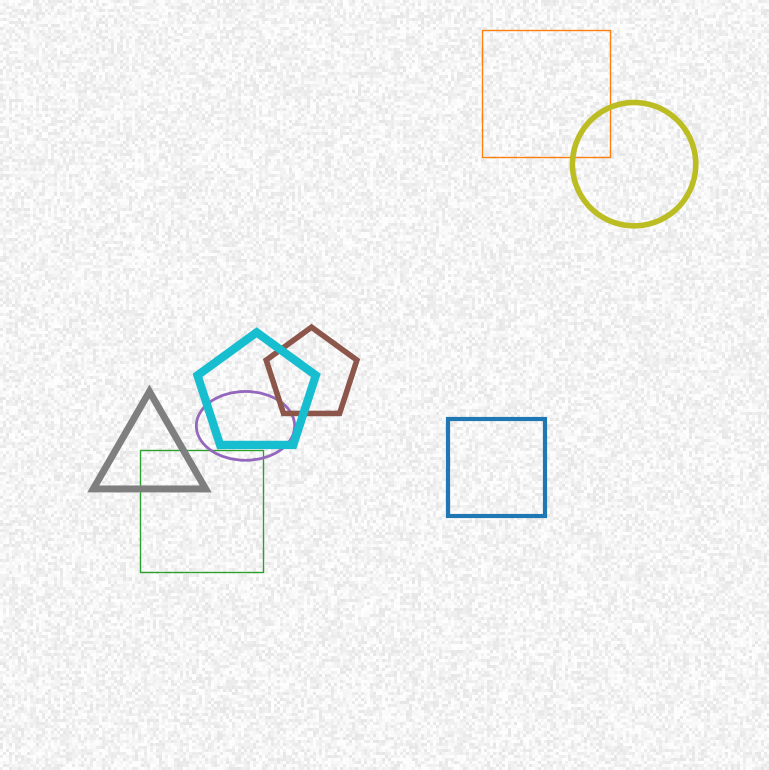[{"shape": "square", "thickness": 1.5, "radius": 0.31, "center": [0.645, 0.393]}, {"shape": "square", "thickness": 0.5, "radius": 0.41, "center": [0.709, 0.879]}, {"shape": "square", "thickness": 0.5, "radius": 0.4, "center": [0.262, 0.337]}, {"shape": "oval", "thickness": 1, "radius": 0.32, "center": [0.319, 0.447]}, {"shape": "pentagon", "thickness": 2, "radius": 0.31, "center": [0.405, 0.513]}, {"shape": "triangle", "thickness": 2.5, "radius": 0.42, "center": [0.194, 0.407]}, {"shape": "circle", "thickness": 2, "radius": 0.4, "center": [0.824, 0.787]}, {"shape": "pentagon", "thickness": 3, "radius": 0.4, "center": [0.333, 0.488]}]